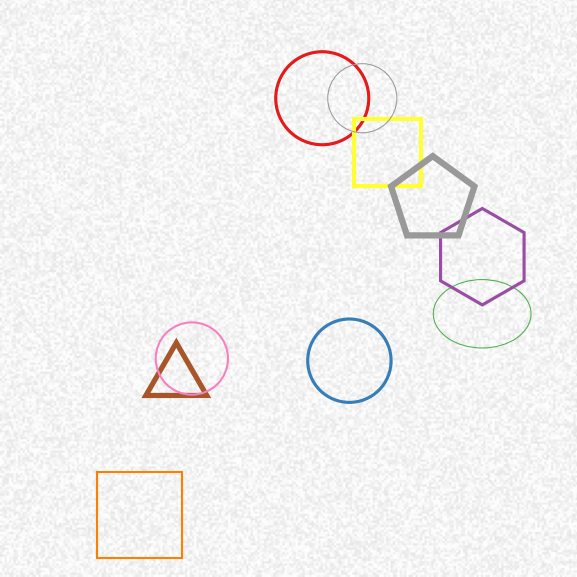[{"shape": "circle", "thickness": 1.5, "radius": 0.4, "center": [0.558, 0.829]}, {"shape": "circle", "thickness": 1.5, "radius": 0.36, "center": [0.605, 0.375]}, {"shape": "oval", "thickness": 0.5, "radius": 0.42, "center": [0.835, 0.456]}, {"shape": "hexagon", "thickness": 1.5, "radius": 0.42, "center": [0.835, 0.555]}, {"shape": "square", "thickness": 1, "radius": 0.37, "center": [0.242, 0.107]}, {"shape": "square", "thickness": 2, "radius": 0.29, "center": [0.671, 0.735]}, {"shape": "triangle", "thickness": 2.5, "radius": 0.3, "center": [0.305, 0.345]}, {"shape": "circle", "thickness": 1, "radius": 0.31, "center": [0.332, 0.378]}, {"shape": "pentagon", "thickness": 3, "radius": 0.38, "center": [0.749, 0.653]}, {"shape": "circle", "thickness": 0.5, "radius": 0.3, "center": [0.627, 0.829]}]